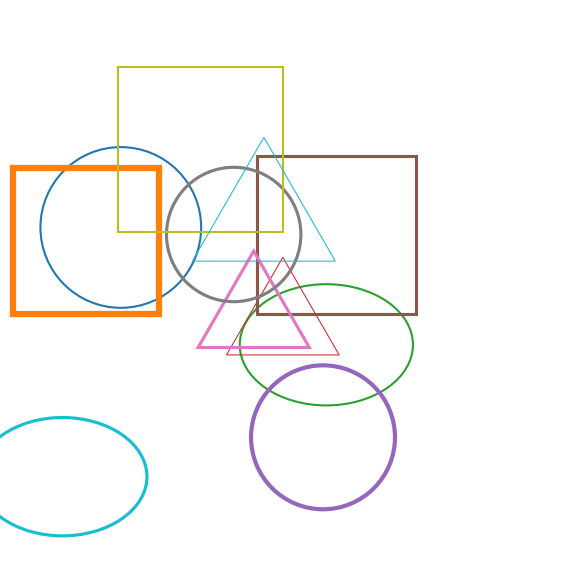[{"shape": "circle", "thickness": 1, "radius": 0.7, "center": [0.209, 0.605]}, {"shape": "square", "thickness": 3, "radius": 0.63, "center": [0.149, 0.582]}, {"shape": "oval", "thickness": 1, "radius": 0.75, "center": [0.565, 0.402]}, {"shape": "triangle", "thickness": 0.5, "radius": 0.56, "center": [0.49, 0.441]}, {"shape": "circle", "thickness": 2, "radius": 0.62, "center": [0.559, 0.242]}, {"shape": "square", "thickness": 1.5, "radius": 0.68, "center": [0.583, 0.592]}, {"shape": "triangle", "thickness": 1.5, "radius": 0.56, "center": [0.439, 0.453]}, {"shape": "circle", "thickness": 1.5, "radius": 0.58, "center": [0.405, 0.593]}, {"shape": "square", "thickness": 1, "radius": 0.71, "center": [0.348, 0.741]}, {"shape": "triangle", "thickness": 0.5, "radius": 0.71, "center": [0.457, 0.618]}, {"shape": "oval", "thickness": 1.5, "radius": 0.73, "center": [0.108, 0.174]}]